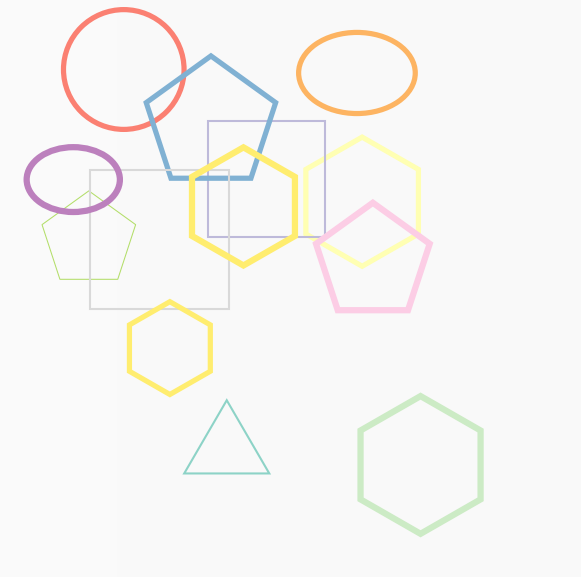[{"shape": "triangle", "thickness": 1, "radius": 0.42, "center": [0.39, 0.222]}, {"shape": "hexagon", "thickness": 2.5, "radius": 0.56, "center": [0.623, 0.65]}, {"shape": "square", "thickness": 1, "radius": 0.5, "center": [0.458, 0.689]}, {"shape": "circle", "thickness": 2.5, "radius": 0.52, "center": [0.213, 0.879]}, {"shape": "pentagon", "thickness": 2.5, "radius": 0.59, "center": [0.363, 0.785]}, {"shape": "oval", "thickness": 2.5, "radius": 0.5, "center": [0.614, 0.873]}, {"shape": "pentagon", "thickness": 0.5, "radius": 0.42, "center": [0.153, 0.584]}, {"shape": "pentagon", "thickness": 3, "radius": 0.51, "center": [0.641, 0.545]}, {"shape": "square", "thickness": 1, "radius": 0.6, "center": [0.275, 0.584]}, {"shape": "oval", "thickness": 3, "radius": 0.4, "center": [0.126, 0.688]}, {"shape": "hexagon", "thickness": 3, "radius": 0.6, "center": [0.724, 0.194]}, {"shape": "hexagon", "thickness": 3, "radius": 0.51, "center": [0.419, 0.642]}, {"shape": "hexagon", "thickness": 2.5, "radius": 0.4, "center": [0.292, 0.396]}]